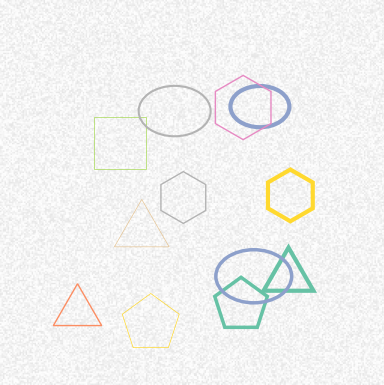[{"shape": "triangle", "thickness": 3, "radius": 0.37, "center": [0.749, 0.282]}, {"shape": "pentagon", "thickness": 2.5, "radius": 0.36, "center": [0.626, 0.208]}, {"shape": "triangle", "thickness": 1, "radius": 0.36, "center": [0.201, 0.191]}, {"shape": "oval", "thickness": 2.5, "radius": 0.49, "center": [0.659, 0.282]}, {"shape": "oval", "thickness": 3, "radius": 0.38, "center": [0.675, 0.723]}, {"shape": "hexagon", "thickness": 1, "radius": 0.42, "center": [0.632, 0.721]}, {"shape": "square", "thickness": 0.5, "radius": 0.34, "center": [0.312, 0.63]}, {"shape": "pentagon", "thickness": 0.5, "radius": 0.39, "center": [0.392, 0.16]}, {"shape": "hexagon", "thickness": 3, "radius": 0.34, "center": [0.754, 0.492]}, {"shape": "triangle", "thickness": 0.5, "radius": 0.41, "center": [0.368, 0.4]}, {"shape": "oval", "thickness": 1.5, "radius": 0.47, "center": [0.454, 0.712]}, {"shape": "hexagon", "thickness": 1, "radius": 0.34, "center": [0.476, 0.487]}]